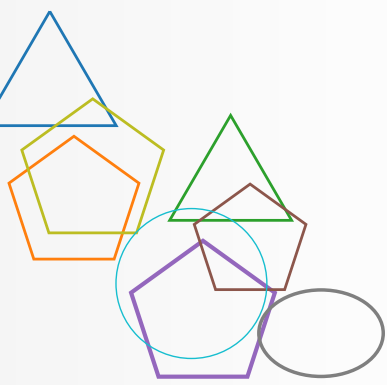[{"shape": "triangle", "thickness": 2, "radius": 0.99, "center": [0.129, 0.773]}, {"shape": "pentagon", "thickness": 2, "radius": 0.88, "center": [0.191, 0.47]}, {"shape": "triangle", "thickness": 2, "radius": 0.91, "center": [0.595, 0.519]}, {"shape": "pentagon", "thickness": 3, "radius": 0.98, "center": [0.524, 0.179]}, {"shape": "pentagon", "thickness": 2, "radius": 0.76, "center": [0.645, 0.37]}, {"shape": "oval", "thickness": 2.5, "radius": 0.8, "center": [0.828, 0.135]}, {"shape": "pentagon", "thickness": 2, "radius": 0.96, "center": [0.239, 0.551]}, {"shape": "circle", "thickness": 1, "radius": 0.97, "center": [0.494, 0.264]}]